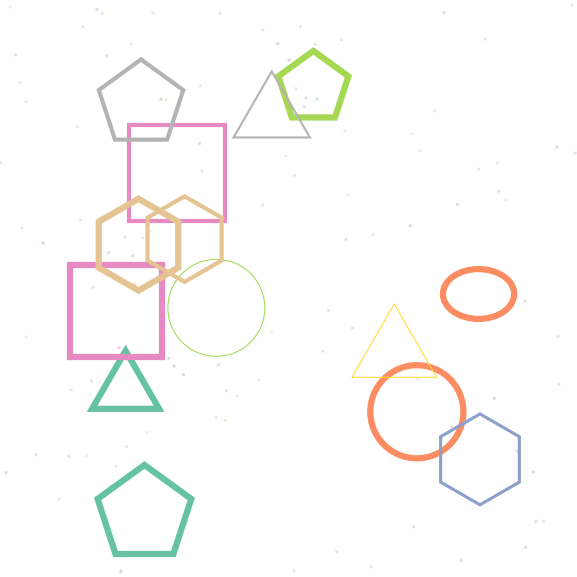[{"shape": "pentagon", "thickness": 3, "radius": 0.43, "center": [0.25, 0.109]}, {"shape": "triangle", "thickness": 3, "radius": 0.33, "center": [0.217, 0.325]}, {"shape": "oval", "thickness": 3, "radius": 0.31, "center": [0.829, 0.49]}, {"shape": "circle", "thickness": 3, "radius": 0.4, "center": [0.722, 0.286]}, {"shape": "hexagon", "thickness": 1.5, "radius": 0.39, "center": [0.831, 0.204]}, {"shape": "square", "thickness": 3, "radius": 0.4, "center": [0.201, 0.461]}, {"shape": "square", "thickness": 2, "radius": 0.42, "center": [0.307, 0.7]}, {"shape": "pentagon", "thickness": 3, "radius": 0.32, "center": [0.543, 0.847]}, {"shape": "circle", "thickness": 0.5, "radius": 0.42, "center": [0.375, 0.466]}, {"shape": "triangle", "thickness": 0.5, "radius": 0.42, "center": [0.683, 0.388]}, {"shape": "hexagon", "thickness": 2, "radius": 0.37, "center": [0.32, 0.585]}, {"shape": "hexagon", "thickness": 3, "radius": 0.4, "center": [0.24, 0.576]}, {"shape": "triangle", "thickness": 1, "radius": 0.38, "center": [0.471, 0.799]}, {"shape": "pentagon", "thickness": 2, "radius": 0.38, "center": [0.244, 0.819]}]